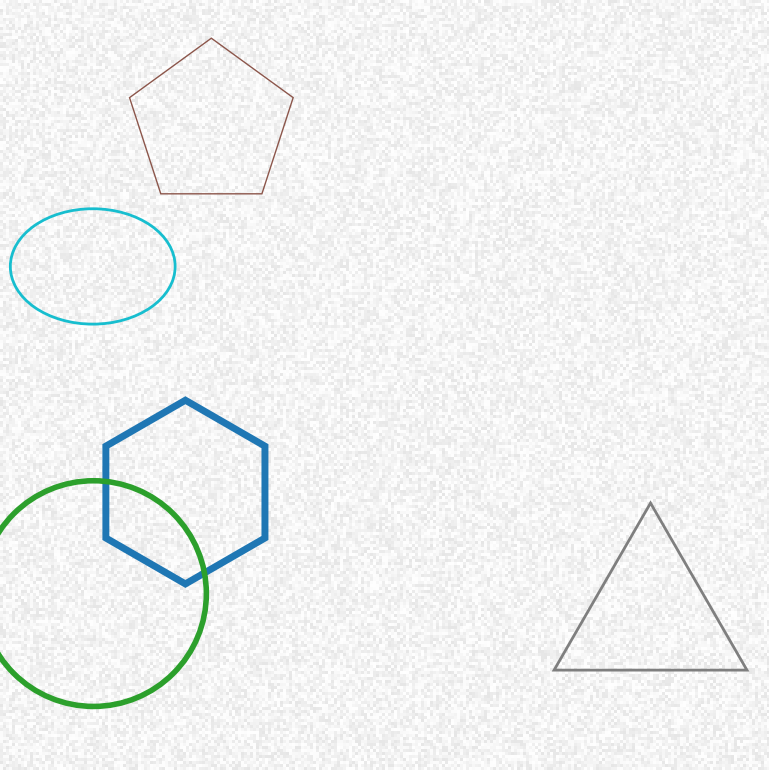[{"shape": "hexagon", "thickness": 2.5, "radius": 0.6, "center": [0.241, 0.361]}, {"shape": "circle", "thickness": 2, "radius": 0.73, "center": [0.121, 0.229]}, {"shape": "pentagon", "thickness": 0.5, "radius": 0.56, "center": [0.274, 0.839]}, {"shape": "triangle", "thickness": 1, "radius": 0.72, "center": [0.845, 0.202]}, {"shape": "oval", "thickness": 1, "radius": 0.54, "center": [0.12, 0.654]}]